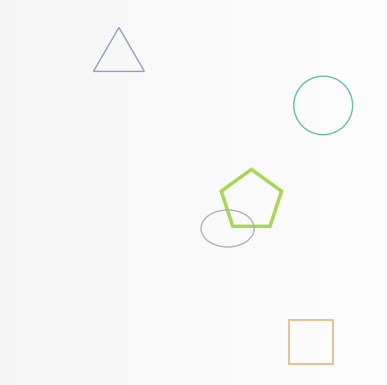[{"shape": "circle", "thickness": 1, "radius": 0.38, "center": [0.834, 0.726]}, {"shape": "triangle", "thickness": 1, "radius": 0.38, "center": [0.307, 0.853]}, {"shape": "pentagon", "thickness": 2.5, "radius": 0.41, "center": [0.649, 0.478]}, {"shape": "square", "thickness": 1.5, "radius": 0.29, "center": [0.802, 0.112]}, {"shape": "oval", "thickness": 1, "radius": 0.34, "center": [0.587, 0.407]}]